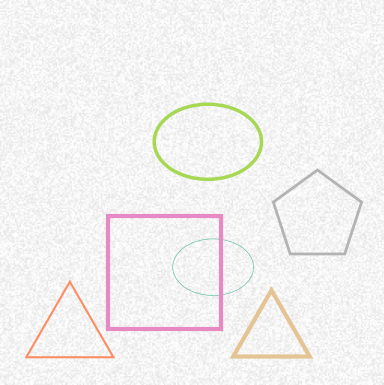[{"shape": "oval", "thickness": 0.5, "radius": 0.53, "center": [0.554, 0.306]}, {"shape": "triangle", "thickness": 1.5, "radius": 0.65, "center": [0.181, 0.137]}, {"shape": "square", "thickness": 3, "radius": 0.73, "center": [0.427, 0.292]}, {"shape": "oval", "thickness": 2.5, "radius": 0.7, "center": [0.54, 0.632]}, {"shape": "triangle", "thickness": 3, "radius": 0.57, "center": [0.705, 0.131]}, {"shape": "pentagon", "thickness": 2, "radius": 0.6, "center": [0.825, 0.438]}]